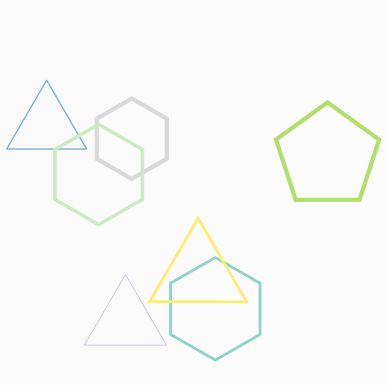[{"shape": "hexagon", "thickness": 2, "radius": 0.67, "center": [0.556, 0.198]}, {"shape": "triangle", "thickness": 0.5, "radius": 0.61, "center": [0.324, 0.165]}, {"shape": "triangle", "thickness": 1, "radius": 0.6, "center": [0.12, 0.672]}, {"shape": "pentagon", "thickness": 3, "radius": 0.7, "center": [0.845, 0.594]}, {"shape": "hexagon", "thickness": 3, "radius": 0.52, "center": [0.34, 0.64]}, {"shape": "hexagon", "thickness": 2.5, "radius": 0.65, "center": [0.255, 0.547]}, {"shape": "triangle", "thickness": 2, "radius": 0.72, "center": [0.511, 0.289]}]